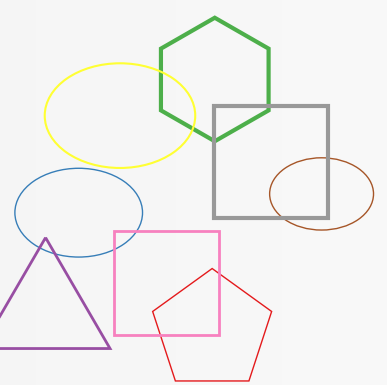[{"shape": "pentagon", "thickness": 1, "radius": 0.81, "center": [0.547, 0.141]}, {"shape": "oval", "thickness": 1, "radius": 0.82, "center": [0.203, 0.448]}, {"shape": "hexagon", "thickness": 3, "radius": 0.8, "center": [0.554, 0.793]}, {"shape": "triangle", "thickness": 2, "radius": 0.96, "center": [0.118, 0.191]}, {"shape": "oval", "thickness": 1.5, "radius": 0.97, "center": [0.31, 0.7]}, {"shape": "oval", "thickness": 1, "radius": 0.67, "center": [0.83, 0.496]}, {"shape": "square", "thickness": 2, "radius": 0.67, "center": [0.429, 0.265]}, {"shape": "square", "thickness": 3, "radius": 0.73, "center": [0.7, 0.579]}]